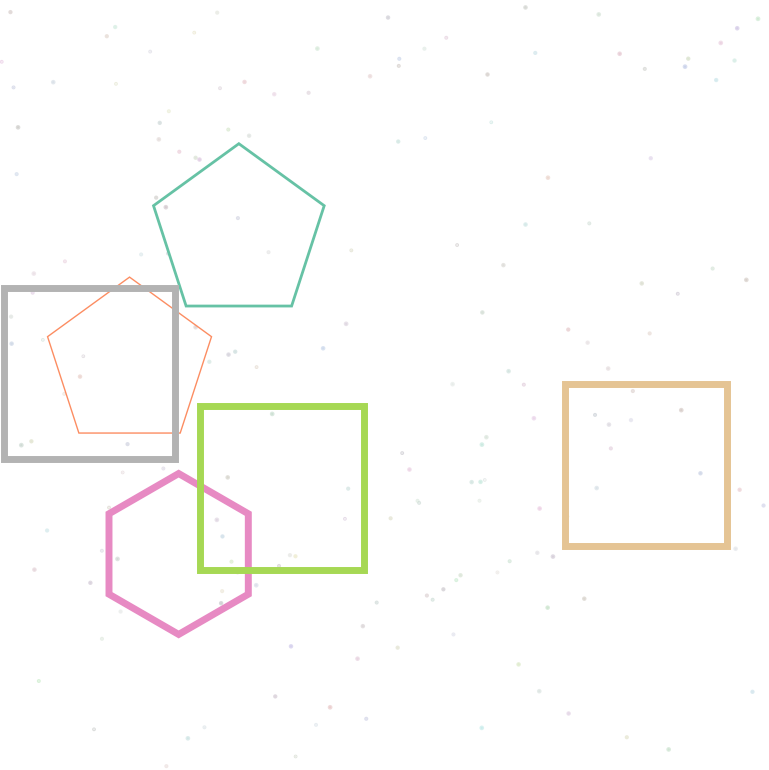[{"shape": "pentagon", "thickness": 1, "radius": 0.58, "center": [0.31, 0.697]}, {"shape": "pentagon", "thickness": 0.5, "radius": 0.56, "center": [0.168, 0.528]}, {"shape": "hexagon", "thickness": 2.5, "radius": 0.52, "center": [0.232, 0.281]}, {"shape": "square", "thickness": 2.5, "radius": 0.53, "center": [0.367, 0.367]}, {"shape": "square", "thickness": 2.5, "radius": 0.53, "center": [0.839, 0.396]}, {"shape": "square", "thickness": 2.5, "radius": 0.56, "center": [0.116, 0.514]}]